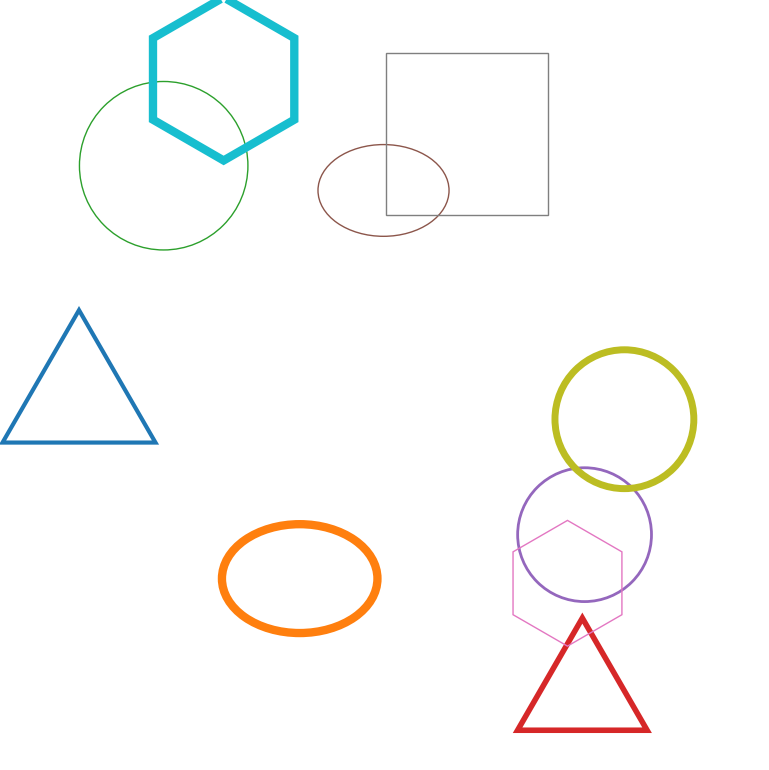[{"shape": "triangle", "thickness": 1.5, "radius": 0.57, "center": [0.103, 0.483]}, {"shape": "oval", "thickness": 3, "radius": 0.5, "center": [0.389, 0.249]}, {"shape": "circle", "thickness": 0.5, "radius": 0.55, "center": [0.213, 0.785]}, {"shape": "triangle", "thickness": 2, "radius": 0.49, "center": [0.756, 0.1]}, {"shape": "circle", "thickness": 1, "radius": 0.43, "center": [0.759, 0.306]}, {"shape": "oval", "thickness": 0.5, "radius": 0.43, "center": [0.498, 0.753]}, {"shape": "hexagon", "thickness": 0.5, "radius": 0.41, "center": [0.737, 0.243]}, {"shape": "square", "thickness": 0.5, "radius": 0.52, "center": [0.606, 0.826]}, {"shape": "circle", "thickness": 2.5, "radius": 0.45, "center": [0.811, 0.456]}, {"shape": "hexagon", "thickness": 3, "radius": 0.53, "center": [0.29, 0.898]}]